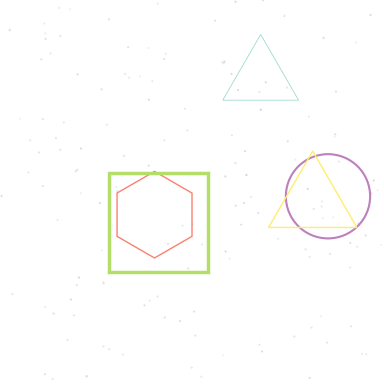[{"shape": "triangle", "thickness": 0.5, "radius": 0.57, "center": [0.677, 0.797]}, {"shape": "hexagon", "thickness": 1, "radius": 0.56, "center": [0.401, 0.442]}, {"shape": "square", "thickness": 2.5, "radius": 0.64, "center": [0.411, 0.421]}, {"shape": "circle", "thickness": 1.5, "radius": 0.55, "center": [0.852, 0.49]}, {"shape": "triangle", "thickness": 1, "radius": 0.66, "center": [0.812, 0.475]}]